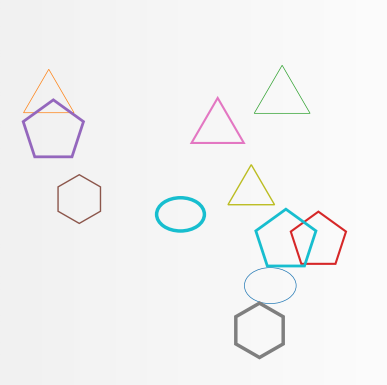[{"shape": "oval", "thickness": 0.5, "radius": 0.33, "center": [0.697, 0.258]}, {"shape": "triangle", "thickness": 0.5, "radius": 0.38, "center": [0.126, 0.745]}, {"shape": "triangle", "thickness": 0.5, "radius": 0.42, "center": [0.728, 0.747]}, {"shape": "pentagon", "thickness": 1.5, "radius": 0.37, "center": [0.822, 0.375]}, {"shape": "pentagon", "thickness": 2, "radius": 0.41, "center": [0.138, 0.659]}, {"shape": "hexagon", "thickness": 1, "radius": 0.32, "center": [0.205, 0.483]}, {"shape": "triangle", "thickness": 1.5, "radius": 0.39, "center": [0.562, 0.668]}, {"shape": "hexagon", "thickness": 2.5, "radius": 0.35, "center": [0.67, 0.142]}, {"shape": "triangle", "thickness": 1, "radius": 0.35, "center": [0.648, 0.503]}, {"shape": "pentagon", "thickness": 2, "radius": 0.41, "center": [0.738, 0.375]}, {"shape": "oval", "thickness": 2.5, "radius": 0.31, "center": [0.466, 0.443]}]